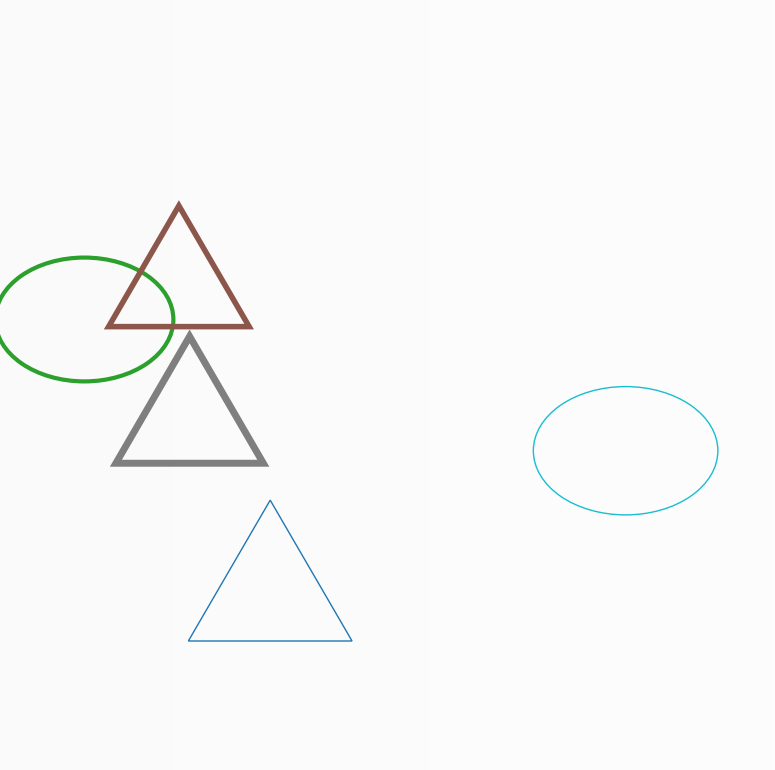[{"shape": "triangle", "thickness": 0.5, "radius": 0.61, "center": [0.349, 0.229]}, {"shape": "oval", "thickness": 1.5, "radius": 0.57, "center": [0.109, 0.585]}, {"shape": "triangle", "thickness": 2, "radius": 0.52, "center": [0.231, 0.628]}, {"shape": "triangle", "thickness": 2.5, "radius": 0.55, "center": [0.245, 0.453]}, {"shape": "oval", "thickness": 0.5, "radius": 0.6, "center": [0.807, 0.415]}]